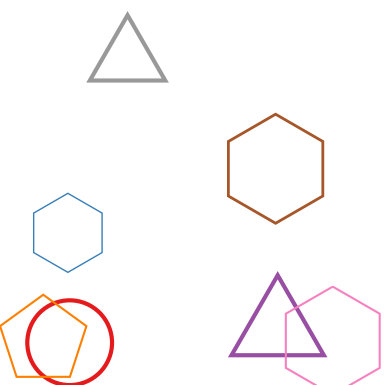[{"shape": "circle", "thickness": 3, "radius": 0.55, "center": [0.181, 0.11]}, {"shape": "hexagon", "thickness": 1, "radius": 0.51, "center": [0.176, 0.395]}, {"shape": "triangle", "thickness": 3, "radius": 0.69, "center": [0.721, 0.147]}, {"shape": "pentagon", "thickness": 1.5, "radius": 0.59, "center": [0.112, 0.117]}, {"shape": "hexagon", "thickness": 2, "radius": 0.71, "center": [0.716, 0.562]}, {"shape": "hexagon", "thickness": 1.5, "radius": 0.7, "center": [0.864, 0.115]}, {"shape": "triangle", "thickness": 3, "radius": 0.57, "center": [0.331, 0.847]}]